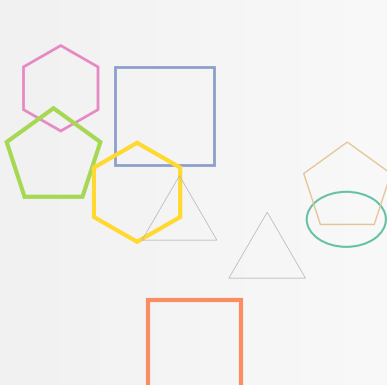[{"shape": "oval", "thickness": 1.5, "radius": 0.51, "center": [0.894, 0.43]}, {"shape": "square", "thickness": 3, "radius": 0.6, "center": [0.502, 0.101]}, {"shape": "square", "thickness": 2, "radius": 0.64, "center": [0.425, 0.698]}, {"shape": "hexagon", "thickness": 2, "radius": 0.55, "center": [0.157, 0.771]}, {"shape": "pentagon", "thickness": 3, "radius": 0.64, "center": [0.138, 0.592]}, {"shape": "hexagon", "thickness": 3, "radius": 0.64, "center": [0.354, 0.501]}, {"shape": "pentagon", "thickness": 1, "radius": 0.59, "center": [0.896, 0.513]}, {"shape": "triangle", "thickness": 0.5, "radius": 0.56, "center": [0.463, 0.432]}, {"shape": "triangle", "thickness": 0.5, "radius": 0.57, "center": [0.689, 0.335]}]